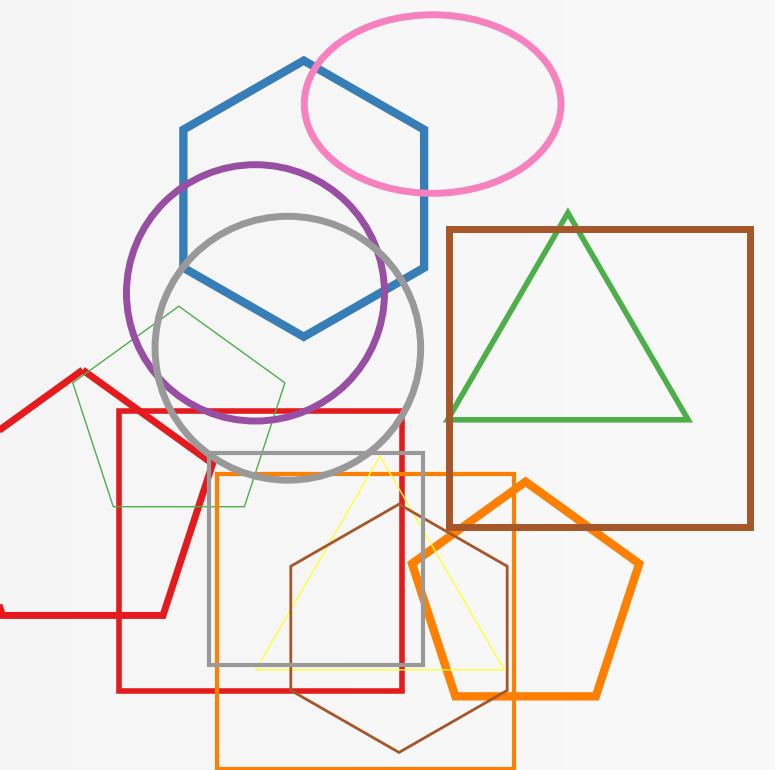[{"shape": "square", "thickness": 2, "radius": 0.91, "center": [0.336, 0.284]}, {"shape": "pentagon", "thickness": 2.5, "radius": 0.88, "center": [0.107, 0.343]}, {"shape": "hexagon", "thickness": 3, "radius": 0.9, "center": [0.392, 0.742]}, {"shape": "triangle", "thickness": 2, "radius": 0.9, "center": [0.733, 0.544]}, {"shape": "pentagon", "thickness": 0.5, "radius": 0.72, "center": [0.231, 0.458]}, {"shape": "circle", "thickness": 2.5, "radius": 0.83, "center": [0.33, 0.62]}, {"shape": "square", "thickness": 1.5, "radius": 0.96, "center": [0.472, 0.193]}, {"shape": "pentagon", "thickness": 3, "radius": 0.77, "center": [0.678, 0.22]}, {"shape": "triangle", "thickness": 0.5, "radius": 0.93, "center": [0.49, 0.223]}, {"shape": "square", "thickness": 2.5, "radius": 0.97, "center": [0.774, 0.509]}, {"shape": "hexagon", "thickness": 1, "radius": 0.81, "center": [0.515, 0.184]}, {"shape": "oval", "thickness": 2.5, "radius": 0.83, "center": [0.558, 0.865]}, {"shape": "circle", "thickness": 2.5, "radius": 0.86, "center": [0.371, 0.548]}, {"shape": "square", "thickness": 1.5, "radius": 0.69, "center": [0.407, 0.273]}]